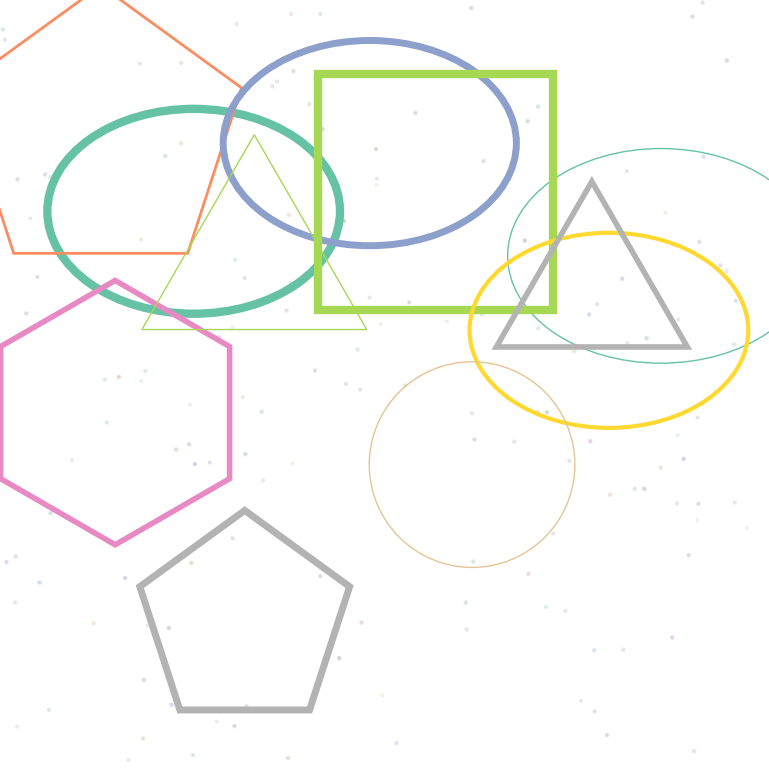[{"shape": "oval", "thickness": 0.5, "radius": 1.0, "center": [0.858, 0.668]}, {"shape": "oval", "thickness": 3, "radius": 0.95, "center": [0.252, 0.726]}, {"shape": "pentagon", "thickness": 1, "radius": 0.96, "center": [0.131, 0.827]}, {"shape": "oval", "thickness": 2.5, "radius": 0.95, "center": [0.48, 0.814]}, {"shape": "hexagon", "thickness": 2, "radius": 0.86, "center": [0.15, 0.464]}, {"shape": "square", "thickness": 3, "radius": 0.76, "center": [0.566, 0.751]}, {"shape": "triangle", "thickness": 0.5, "radius": 0.84, "center": [0.33, 0.656]}, {"shape": "oval", "thickness": 1.5, "radius": 0.9, "center": [0.791, 0.571]}, {"shape": "circle", "thickness": 0.5, "radius": 0.67, "center": [0.613, 0.397]}, {"shape": "pentagon", "thickness": 2.5, "radius": 0.72, "center": [0.318, 0.194]}, {"shape": "triangle", "thickness": 2, "radius": 0.72, "center": [0.769, 0.621]}]